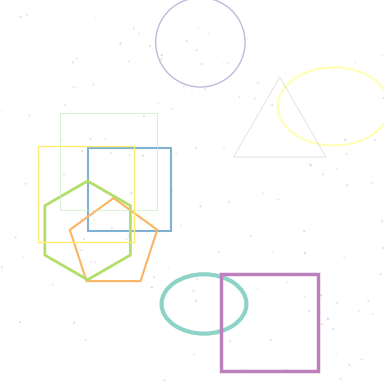[{"shape": "oval", "thickness": 3, "radius": 0.55, "center": [0.53, 0.211]}, {"shape": "oval", "thickness": 1.5, "radius": 0.72, "center": [0.867, 0.724]}, {"shape": "circle", "thickness": 1, "radius": 0.58, "center": [0.52, 0.89]}, {"shape": "square", "thickness": 1.5, "radius": 0.54, "center": [0.336, 0.507]}, {"shape": "pentagon", "thickness": 1.5, "radius": 0.6, "center": [0.295, 0.366]}, {"shape": "hexagon", "thickness": 2, "radius": 0.64, "center": [0.228, 0.402]}, {"shape": "triangle", "thickness": 0.5, "radius": 0.69, "center": [0.727, 0.661]}, {"shape": "square", "thickness": 2.5, "radius": 0.63, "center": [0.7, 0.163]}, {"shape": "square", "thickness": 0.5, "radius": 0.63, "center": [0.282, 0.58]}, {"shape": "square", "thickness": 1, "radius": 0.62, "center": [0.224, 0.497]}]